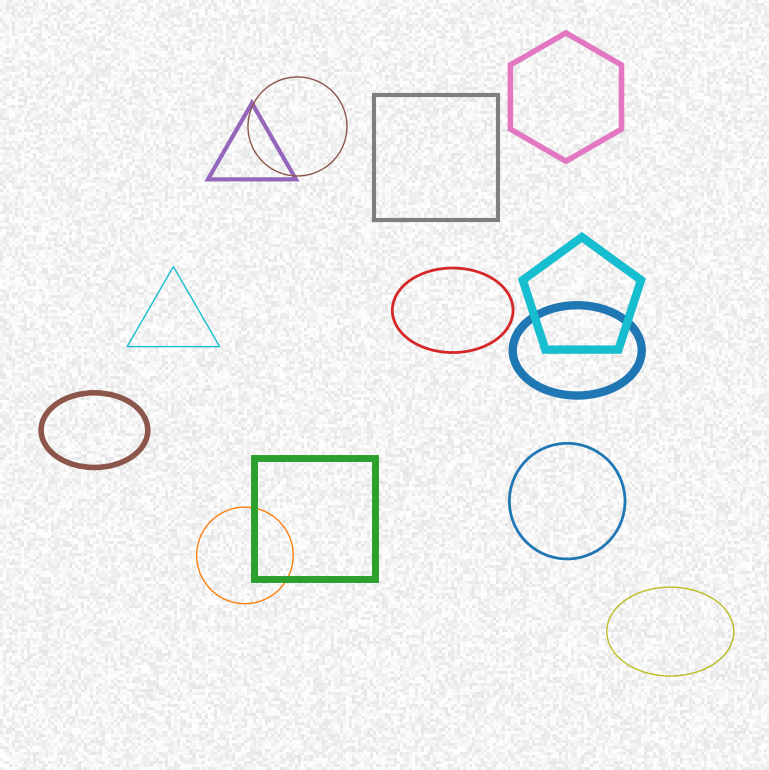[{"shape": "oval", "thickness": 3, "radius": 0.42, "center": [0.75, 0.545]}, {"shape": "circle", "thickness": 1, "radius": 0.38, "center": [0.737, 0.349]}, {"shape": "circle", "thickness": 0.5, "radius": 0.31, "center": [0.318, 0.279]}, {"shape": "square", "thickness": 2.5, "radius": 0.39, "center": [0.408, 0.326]}, {"shape": "oval", "thickness": 1, "radius": 0.39, "center": [0.588, 0.597]}, {"shape": "triangle", "thickness": 1.5, "radius": 0.33, "center": [0.327, 0.8]}, {"shape": "circle", "thickness": 0.5, "radius": 0.32, "center": [0.386, 0.836]}, {"shape": "oval", "thickness": 2, "radius": 0.35, "center": [0.123, 0.441]}, {"shape": "hexagon", "thickness": 2, "radius": 0.42, "center": [0.735, 0.874]}, {"shape": "square", "thickness": 1.5, "radius": 0.4, "center": [0.566, 0.795]}, {"shape": "oval", "thickness": 0.5, "radius": 0.41, "center": [0.871, 0.18]}, {"shape": "pentagon", "thickness": 3, "radius": 0.4, "center": [0.756, 0.611]}, {"shape": "triangle", "thickness": 0.5, "radius": 0.35, "center": [0.225, 0.585]}]